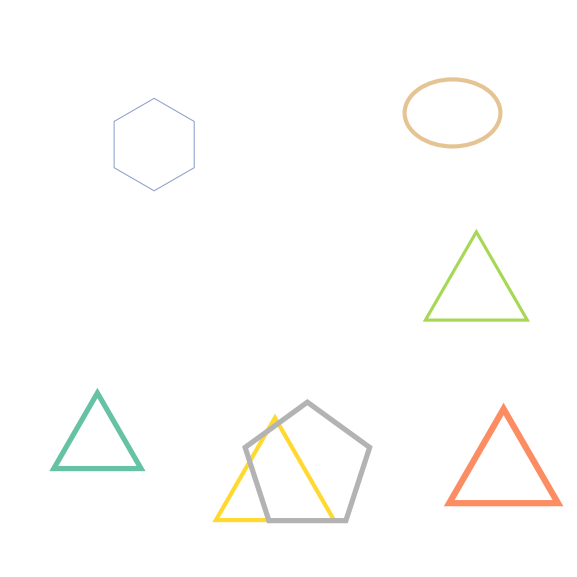[{"shape": "triangle", "thickness": 2.5, "radius": 0.44, "center": [0.169, 0.231]}, {"shape": "triangle", "thickness": 3, "radius": 0.54, "center": [0.872, 0.182]}, {"shape": "hexagon", "thickness": 0.5, "radius": 0.4, "center": [0.267, 0.749]}, {"shape": "triangle", "thickness": 1.5, "radius": 0.51, "center": [0.825, 0.496]}, {"shape": "triangle", "thickness": 2, "radius": 0.59, "center": [0.476, 0.158]}, {"shape": "oval", "thickness": 2, "radius": 0.41, "center": [0.784, 0.804]}, {"shape": "pentagon", "thickness": 2.5, "radius": 0.57, "center": [0.532, 0.189]}]